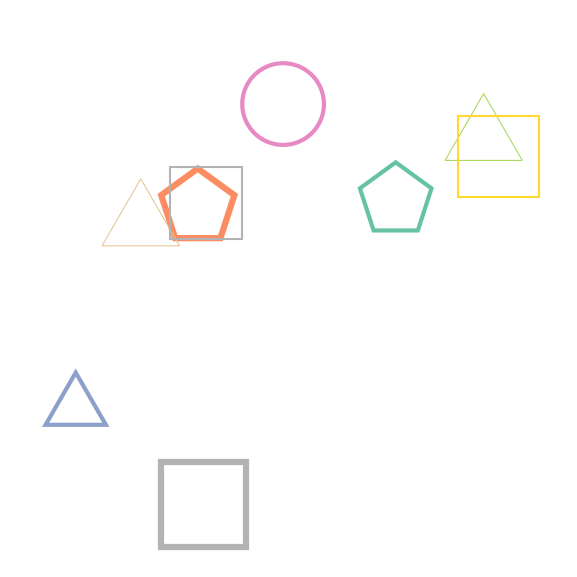[{"shape": "pentagon", "thickness": 2, "radius": 0.33, "center": [0.685, 0.653]}, {"shape": "pentagon", "thickness": 3, "radius": 0.33, "center": [0.342, 0.641]}, {"shape": "triangle", "thickness": 2, "radius": 0.3, "center": [0.131, 0.294]}, {"shape": "circle", "thickness": 2, "radius": 0.35, "center": [0.49, 0.819]}, {"shape": "triangle", "thickness": 0.5, "radius": 0.39, "center": [0.838, 0.76]}, {"shape": "square", "thickness": 1, "radius": 0.35, "center": [0.863, 0.728]}, {"shape": "triangle", "thickness": 0.5, "radius": 0.39, "center": [0.244, 0.612]}, {"shape": "square", "thickness": 1, "radius": 0.31, "center": [0.357, 0.647]}, {"shape": "square", "thickness": 3, "radius": 0.37, "center": [0.353, 0.125]}]